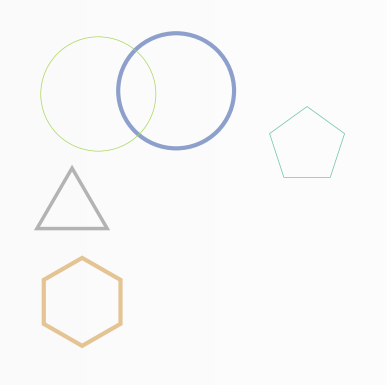[{"shape": "pentagon", "thickness": 0.5, "radius": 0.51, "center": [0.792, 0.622]}, {"shape": "circle", "thickness": 3, "radius": 0.75, "center": [0.455, 0.764]}, {"shape": "circle", "thickness": 0.5, "radius": 0.74, "center": [0.254, 0.756]}, {"shape": "hexagon", "thickness": 3, "radius": 0.57, "center": [0.212, 0.216]}, {"shape": "triangle", "thickness": 2.5, "radius": 0.52, "center": [0.186, 0.459]}]